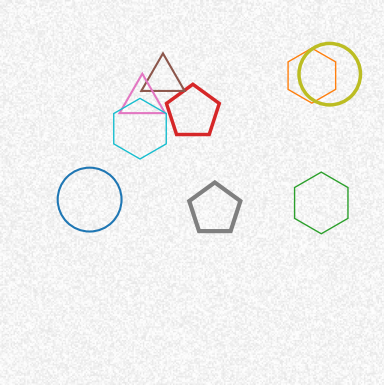[{"shape": "circle", "thickness": 1.5, "radius": 0.41, "center": [0.233, 0.482]}, {"shape": "hexagon", "thickness": 1, "radius": 0.36, "center": [0.81, 0.804]}, {"shape": "hexagon", "thickness": 1, "radius": 0.4, "center": [0.834, 0.473]}, {"shape": "pentagon", "thickness": 2.5, "radius": 0.36, "center": [0.501, 0.709]}, {"shape": "triangle", "thickness": 1.5, "radius": 0.32, "center": [0.423, 0.796]}, {"shape": "triangle", "thickness": 1.5, "radius": 0.34, "center": [0.37, 0.74]}, {"shape": "pentagon", "thickness": 3, "radius": 0.35, "center": [0.558, 0.456]}, {"shape": "circle", "thickness": 2.5, "radius": 0.4, "center": [0.856, 0.807]}, {"shape": "hexagon", "thickness": 1, "radius": 0.39, "center": [0.364, 0.666]}]